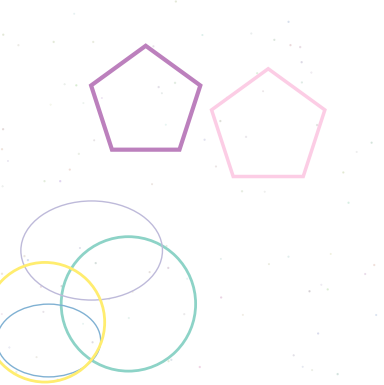[{"shape": "circle", "thickness": 2, "radius": 0.87, "center": [0.334, 0.211]}, {"shape": "oval", "thickness": 1, "radius": 0.92, "center": [0.238, 0.349]}, {"shape": "oval", "thickness": 1, "radius": 0.67, "center": [0.126, 0.116]}, {"shape": "pentagon", "thickness": 2.5, "radius": 0.77, "center": [0.697, 0.667]}, {"shape": "pentagon", "thickness": 3, "radius": 0.75, "center": [0.378, 0.732]}, {"shape": "circle", "thickness": 2, "radius": 0.78, "center": [0.117, 0.163]}]